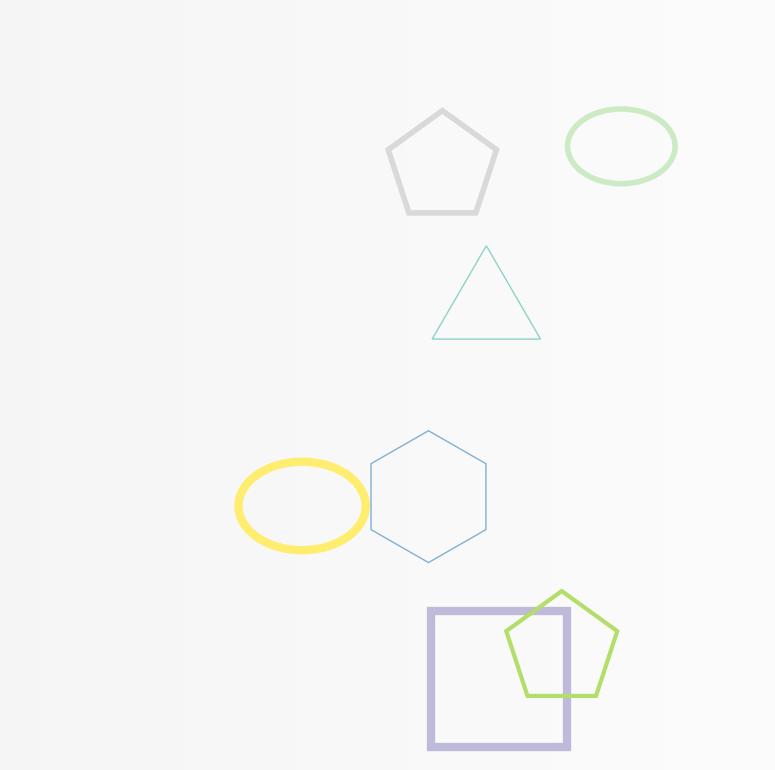[{"shape": "triangle", "thickness": 0.5, "radius": 0.4, "center": [0.628, 0.6]}, {"shape": "square", "thickness": 3, "radius": 0.44, "center": [0.644, 0.119]}, {"shape": "hexagon", "thickness": 0.5, "radius": 0.43, "center": [0.553, 0.355]}, {"shape": "pentagon", "thickness": 1.5, "radius": 0.38, "center": [0.725, 0.157]}, {"shape": "pentagon", "thickness": 2, "radius": 0.37, "center": [0.571, 0.783]}, {"shape": "oval", "thickness": 2, "radius": 0.35, "center": [0.802, 0.81]}, {"shape": "oval", "thickness": 3, "radius": 0.41, "center": [0.39, 0.343]}]